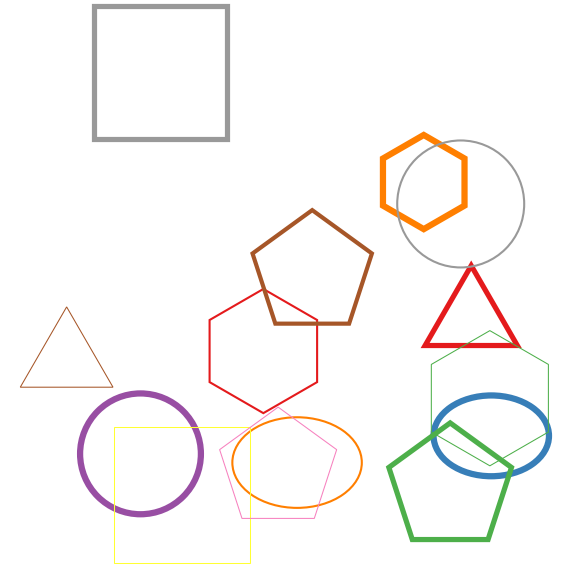[{"shape": "hexagon", "thickness": 1, "radius": 0.54, "center": [0.456, 0.391]}, {"shape": "triangle", "thickness": 2.5, "radius": 0.46, "center": [0.816, 0.447]}, {"shape": "oval", "thickness": 3, "radius": 0.5, "center": [0.851, 0.244]}, {"shape": "hexagon", "thickness": 0.5, "radius": 0.59, "center": [0.848, 0.31]}, {"shape": "pentagon", "thickness": 2.5, "radius": 0.56, "center": [0.78, 0.155]}, {"shape": "circle", "thickness": 3, "radius": 0.52, "center": [0.243, 0.213]}, {"shape": "hexagon", "thickness": 3, "radius": 0.41, "center": [0.734, 0.684]}, {"shape": "oval", "thickness": 1, "radius": 0.56, "center": [0.514, 0.198]}, {"shape": "square", "thickness": 0.5, "radius": 0.59, "center": [0.315, 0.141]}, {"shape": "pentagon", "thickness": 2, "radius": 0.54, "center": [0.541, 0.527]}, {"shape": "triangle", "thickness": 0.5, "radius": 0.46, "center": [0.115, 0.375]}, {"shape": "pentagon", "thickness": 0.5, "radius": 0.53, "center": [0.482, 0.188]}, {"shape": "circle", "thickness": 1, "radius": 0.55, "center": [0.798, 0.646]}, {"shape": "square", "thickness": 2.5, "radius": 0.58, "center": [0.278, 0.874]}]